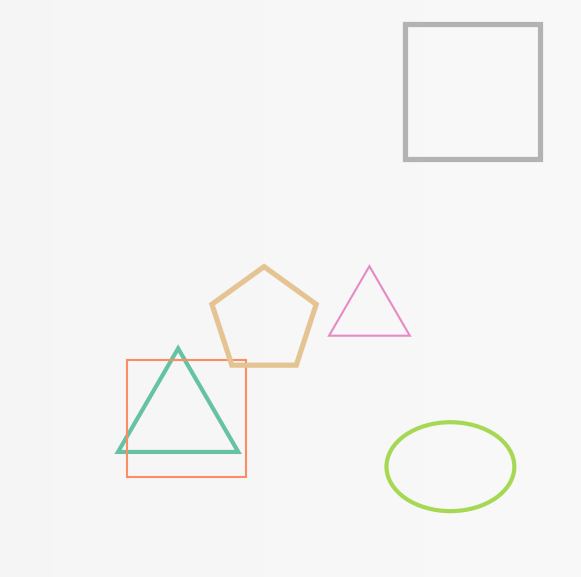[{"shape": "triangle", "thickness": 2, "radius": 0.6, "center": [0.306, 0.276]}, {"shape": "square", "thickness": 1, "radius": 0.51, "center": [0.321, 0.274]}, {"shape": "triangle", "thickness": 1, "radius": 0.4, "center": [0.636, 0.458]}, {"shape": "oval", "thickness": 2, "radius": 0.55, "center": [0.775, 0.191]}, {"shape": "pentagon", "thickness": 2.5, "radius": 0.47, "center": [0.454, 0.443]}, {"shape": "square", "thickness": 2.5, "radius": 0.58, "center": [0.813, 0.841]}]